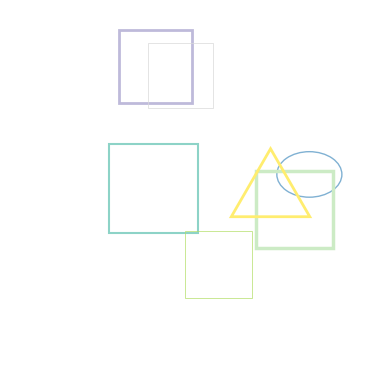[{"shape": "square", "thickness": 1.5, "radius": 0.58, "center": [0.398, 0.511]}, {"shape": "square", "thickness": 2, "radius": 0.48, "center": [0.404, 0.828]}, {"shape": "oval", "thickness": 1, "radius": 0.42, "center": [0.804, 0.547]}, {"shape": "square", "thickness": 0.5, "radius": 0.43, "center": [0.567, 0.313]}, {"shape": "square", "thickness": 0.5, "radius": 0.42, "center": [0.469, 0.804]}, {"shape": "square", "thickness": 2.5, "radius": 0.5, "center": [0.765, 0.456]}, {"shape": "triangle", "thickness": 2, "radius": 0.59, "center": [0.703, 0.496]}]